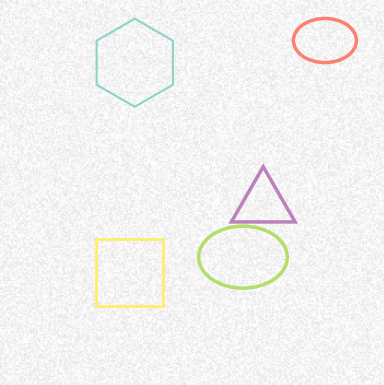[{"shape": "hexagon", "thickness": 1.5, "radius": 0.57, "center": [0.35, 0.837]}, {"shape": "oval", "thickness": 2.5, "radius": 0.41, "center": [0.844, 0.895]}, {"shape": "oval", "thickness": 2.5, "radius": 0.58, "center": [0.631, 0.332]}, {"shape": "triangle", "thickness": 2.5, "radius": 0.48, "center": [0.684, 0.471]}, {"shape": "square", "thickness": 2, "radius": 0.44, "center": [0.337, 0.292]}]